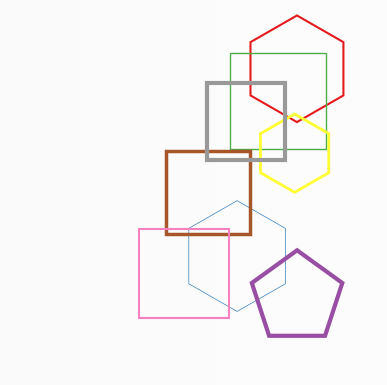[{"shape": "hexagon", "thickness": 1.5, "radius": 0.69, "center": [0.766, 0.821]}, {"shape": "hexagon", "thickness": 0.5, "radius": 0.72, "center": [0.612, 0.335]}, {"shape": "square", "thickness": 1, "radius": 0.62, "center": [0.718, 0.738]}, {"shape": "pentagon", "thickness": 3, "radius": 0.61, "center": [0.767, 0.227]}, {"shape": "hexagon", "thickness": 2, "radius": 0.51, "center": [0.76, 0.602]}, {"shape": "square", "thickness": 2.5, "radius": 0.54, "center": [0.536, 0.501]}, {"shape": "square", "thickness": 1.5, "radius": 0.58, "center": [0.476, 0.29]}, {"shape": "square", "thickness": 3, "radius": 0.5, "center": [0.635, 0.685]}]